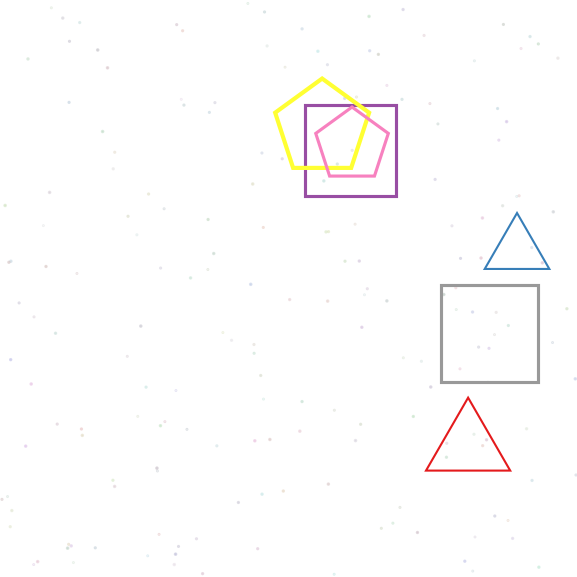[{"shape": "triangle", "thickness": 1, "radius": 0.42, "center": [0.811, 0.226]}, {"shape": "triangle", "thickness": 1, "radius": 0.32, "center": [0.895, 0.566]}, {"shape": "square", "thickness": 1.5, "radius": 0.39, "center": [0.606, 0.739]}, {"shape": "pentagon", "thickness": 2, "radius": 0.43, "center": [0.558, 0.778]}, {"shape": "pentagon", "thickness": 1.5, "radius": 0.33, "center": [0.61, 0.748]}, {"shape": "square", "thickness": 1.5, "radius": 0.42, "center": [0.847, 0.422]}]